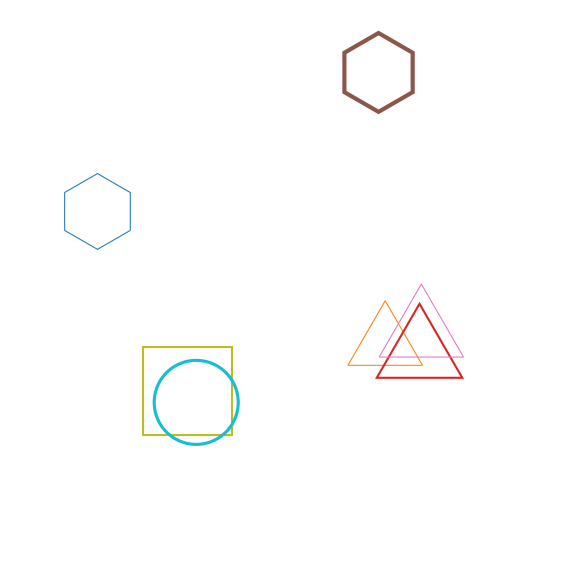[{"shape": "hexagon", "thickness": 0.5, "radius": 0.33, "center": [0.169, 0.633]}, {"shape": "triangle", "thickness": 0.5, "radius": 0.37, "center": [0.667, 0.404]}, {"shape": "triangle", "thickness": 1, "radius": 0.43, "center": [0.726, 0.388]}, {"shape": "hexagon", "thickness": 2, "radius": 0.34, "center": [0.655, 0.874]}, {"shape": "triangle", "thickness": 0.5, "radius": 0.42, "center": [0.73, 0.423]}, {"shape": "square", "thickness": 1, "radius": 0.38, "center": [0.325, 0.322]}, {"shape": "circle", "thickness": 1.5, "radius": 0.36, "center": [0.34, 0.302]}]